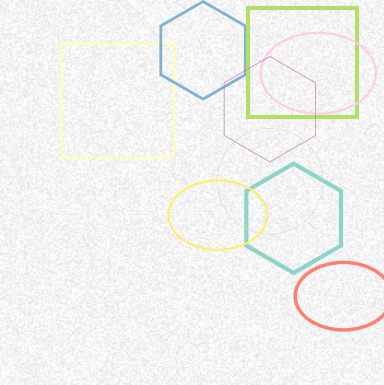[{"shape": "hexagon", "thickness": 3, "radius": 0.71, "center": [0.763, 0.433]}, {"shape": "square", "thickness": 1.5, "radius": 0.73, "center": [0.305, 0.739]}, {"shape": "oval", "thickness": 2.5, "radius": 0.63, "center": [0.892, 0.231]}, {"shape": "hexagon", "thickness": 2, "radius": 0.63, "center": [0.527, 0.869]}, {"shape": "square", "thickness": 3, "radius": 0.71, "center": [0.785, 0.838]}, {"shape": "oval", "thickness": 1.5, "radius": 0.75, "center": [0.827, 0.81]}, {"shape": "hexagon", "thickness": 0.5, "radius": 0.69, "center": [0.701, 0.717]}, {"shape": "circle", "thickness": 0.5, "radius": 0.69, "center": [0.701, 0.529]}, {"shape": "oval", "thickness": 1.5, "radius": 0.64, "center": [0.566, 0.441]}]